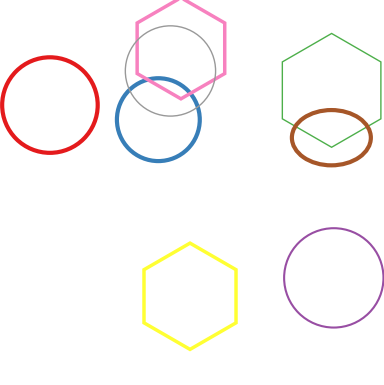[{"shape": "circle", "thickness": 3, "radius": 0.62, "center": [0.13, 0.727]}, {"shape": "circle", "thickness": 3, "radius": 0.54, "center": [0.411, 0.689]}, {"shape": "hexagon", "thickness": 1, "radius": 0.74, "center": [0.861, 0.765]}, {"shape": "circle", "thickness": 1.5, "radius": 0.65, "center": [0.867, 0.278]}, {"shape": "hexagon", "thickness": 2.5, "radius": 0.69, "center": [0.494, 0.23]}, {"shape": "oval", "thickness": 3, "radius": 0.51, "center": [0.861, 0.642]}, {"shape": "hexagon", "thickness": 2.5, "radius": 0.66, "center": [0.47, 0.875]}, {"shape": "circle", "thickness": 1, "radius": 0.59, "center": [0.443, 0.816]}]